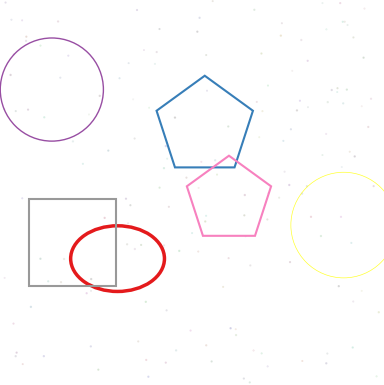[{"shape": "oval", "thickness": 2.5, "radius": 0.61, "center": [0.305, 0.328]}, {"shape": "pentagon", "thickness": 1.5, "radius": 0.66, "center": [0.532, 0.672]}, {"shape": "circle", "thickness": 1, "radius": 0.67, "center": [0.135, 0.767]}, {"shape": "circle", "thickness": 0.5, "radius": 0.69, "center": [0.893, 0.415]}, {"shape": "pentagon", "thickness": 1.5, "radius": 0.58, "center": [0.595, 0.481]}, {"shape": "square", "thickness": 1.5, "radius": 0.57, "center": [0.189, 0.371]}]